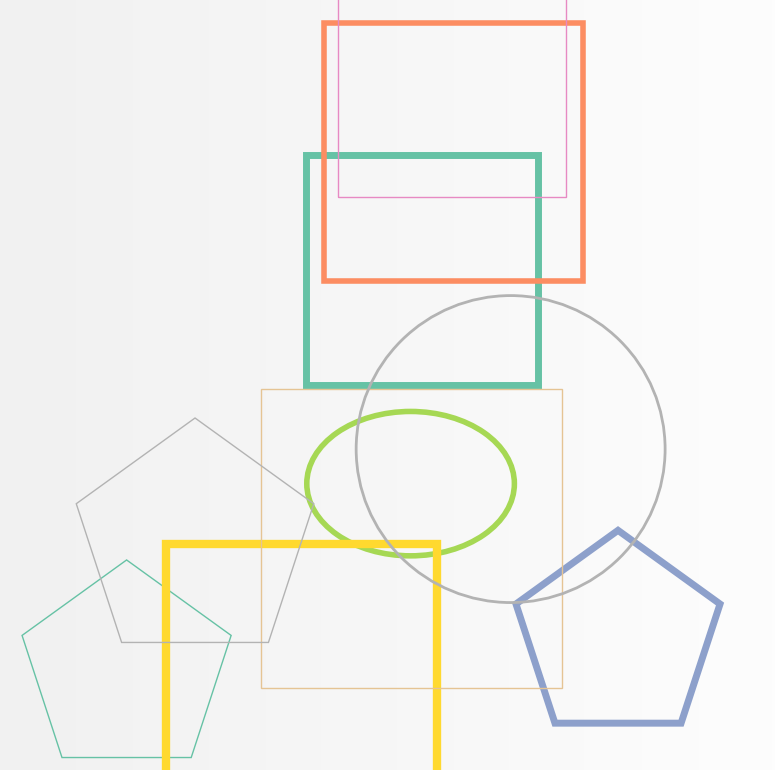[{"shape": "square", "thickness": 2.5, "radius": 0.75, "center": [0.544, 0.649]}, {"shape": "pentagon", "thickness": 0.5, "radius": 0.71, "center": [0.163, 0.131]}, {"shape": "square", "thickness": 2, "radius": 0.84, "center": [0.585, 0.803]}, {"shape": "pentagon", "thickness": 2.5, "radius": 0.69, "center": [0.797, 0.173]}, {"shape": "square", "thickness": 0.5, "radius": 0.74, "center": [0.583, 0.891]}, {"shape": "oval", "thickness": 2, "radius": 0.67, "center": [0.53, 0.372]}, {"shape": "square", "thickness": 3, "radius": 0.88, "center": [0.389, 0.118]}, {"shape": "square", "thickness": 0.5, "radius": 0.97, "center": [0.531, 0.301]}, {"shape": "pentagon", "thickness": 0.5, "radius": 0.81, "center": [0.252, 0.296]}, {"shape": "circle", "thickness": 1, "radius": 1.0, "center": [0.659, 0.417]}]